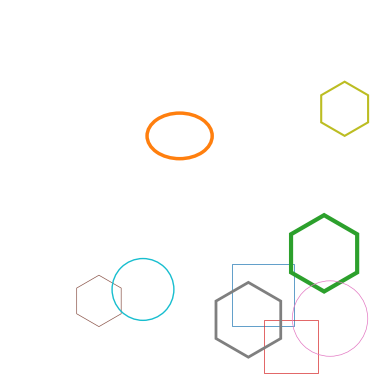[{"shape": "square", "thickness": 0.5, "radius": 0.4, "center": [0.682, 0.234]}, {"shape": "oval", "thickness": 2.5, "radius": 0.42, "center": [0.467, 0.647]}, {"shape": "hexagon", "thickness": 3, "radius": 0.5, "center": [0.842, 0.342]}, {"shape": "square", "thickness": 0.5, "radius": 0.35, "center": [0.755, 0.1]}, {"shape": "hexagon", "thickness": 0.5, "radius": 0.33, "center": [0.257, 0.218]}, {"shape": "circle", "thickness": 0.5, "radius": 0.49, "center": [0.857, 0.173]}, {"shape": "hexagon", "thickness": 2, "radius": 0.49, "center": [0.645, 0.169]}, {"shape": "hexagon", "thickness": 1.5, "radius": 0.35, "center": [0.895, 0.717]}, {"shape": "circle", "thickness": 1, "radius": 0.4, "center": [0.371, 0.248]}]